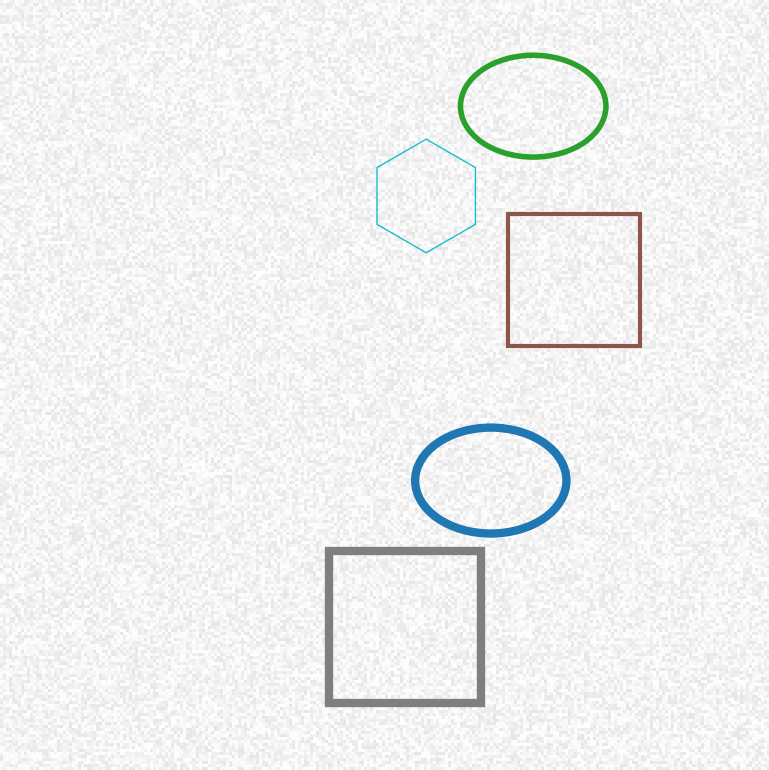[{"shape": "oval", "thickness": 3, "radius": 0.49, "center": [0.637, 0.376]}, {"shape": "oval", "thickness": 2, "radius": 0.47, "center": [0.692, 0.862]}, {"shape": "square", "thickness": 1.5, "radius": 0.43, "center": [0.745, 0.636]}, {"shape": "square", "thickness": 3, "radius": 0.49, "center": [0.526, 0.186]}, {"shape": "hexagon", "thickness": 0.5, "radius": 0.37, "center": [0.554, 0.746]}]